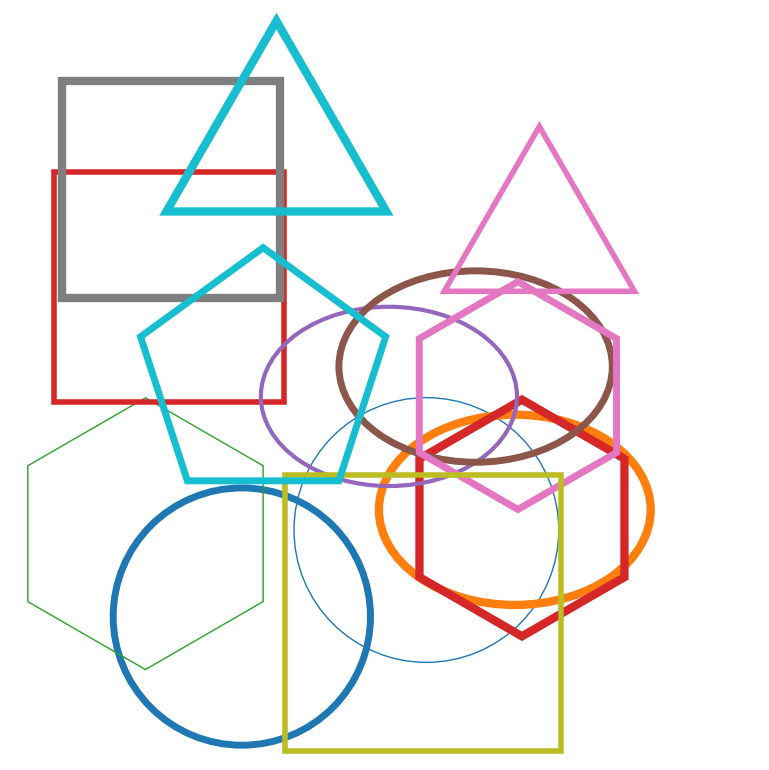[{"shape": "circle", "thickness": 2.5, "radius": 0.84, "center": [0.314, 0.199]}, {"shape": "circle", "thickness": 0.5, "radius": 0.86, "center": [0.554, 0.312]}, {"shape": "oval", "thickness": 3, "radius": 0.88, "center": [0.669, 0.338]}, {"shape": "hexagon", "thickness": 0.5, "radius": 0.88, "center": [0.189, 0.307]}, {"shape": "hexagon", "thickness": 3, "radius": 0.77, "center": [0.678, 0.327]}, {"shape": "square", "thickness": 2, "radius": 0.75, "center": [0.22, 0.627]}, {"shape": "oval", "thickness": 1.5, "radius": 0.83, "center": [0.505, 0.485]}, {"shape": "oval", "thickness": 2.5, "radius": 0.89, "center": [0.618, 0.524]}, {"shape": "triangle", "thickness": 2, "radius": 0.71, "center": [0.7, 0.693]}, {"shape": "hexagon", "thickness": 2.5, "radius": 0.74, "center": [0.673, 0.486]}, {"shape": "square", "thickness": 3, "radius": 0.7, "center": [0.222, 0.754]}, {"shape": "square", "thickness": 2, "radius": 0.9, "center": [0.55, 0.204]}, {"shape": "triangle", "thickness": 3, "radius": 0.82, "center": [0.359, 0.808]}, {"shape": "pentagon", "thickness": 2.5, "radius": 0.84, "center": [0.342, 0.511]}]